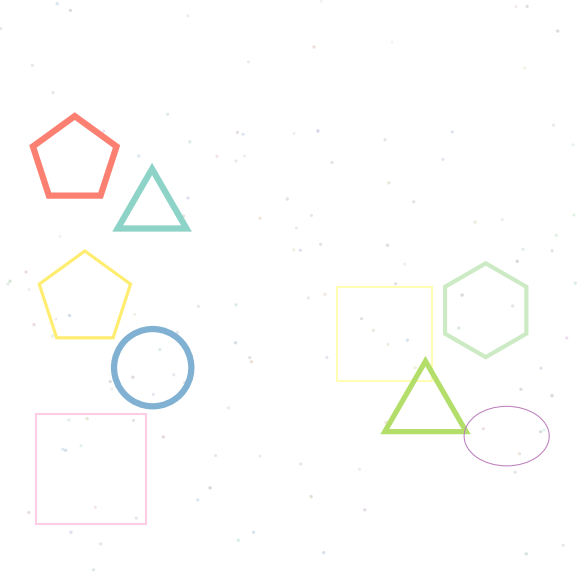[{"shape": "triangle", "thickness": 3, "radius": 0.34, "center": [0.263, 0.638]}, {"shape": "square", "thickness": 1, "radius": 0.41, "center": [0.666, 0.421]}, {"shape": "pentagon", "thickness": 3, "radius": 0.38, "center": [0.129, 0.722]}, {"shape": "circle", "thickness": 3, "radius": 0.33, "center": [0.264, 0.362]}, {"shape": "triangle", "thickness": 2.5, "radius": 0.41, "center": [0.737, 0.292]}, {"shape": "square", "thickness": 1, "radius": 0.48, "center": [0.158, 0.187]}, {"shape": "oval", "thickness": 0.5, "radius": 0.37, "center": [0.877, 0.244]}, {"shape": "hexagon", "thickness": 2, "radius": 0.41, "center": [0.841, 0.462]}, {"shape": "pentagon", "thickness": 1.5, "radius": 0.42, "center": [0.147, 0.481]}]